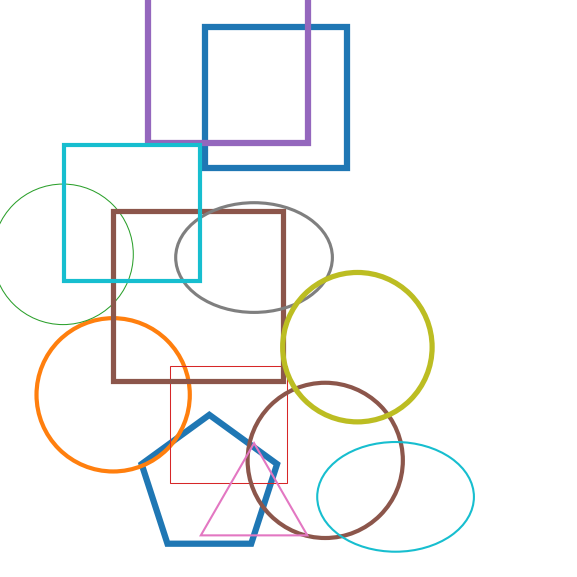[{"shape": "square", "thickness": 3, "radius": 0.61, "center": [0.478, 0.83]}, {"shape": "pentagon", "thickness": 3, "radius": 0.62, "center": [0.362, 0.157]}, {"shape": "circle", "thickness": 2, "radius": 0.66, "center": [0.196, 0.315]}, {"shape": "circle", "thickness": 0.5, "radius": 0.61, "center": [0.109, 0.559]}, {"shape": "square", "thickness": 0.5, "radius": 0.51, "center": [0.395, 0.264]}, {"shape": "square", "thickness": 3, "radius": 0.69, "center": [0.395, 0.89]}, {"shape": "circle", "thickness": 2, "radius": 0.67, "center": [0.563, 0.202]}, {"shape": "square", "thickness": 2.5, "radius": 0.74, "center": [0.343, 0.486]}, {"shape": "triangle", "thickness": 1, "radius": 0.53, "center": [0.44, 0.125]}, {"shape": "oval", "thickness": 1.5, "radius": 0.68, "center": [0.44, 0.553]}, {"shape": "circle", "thickness": 2.5, "radius": 0.65, "center": [0.619, 0.398]}, {"shape": "square", "thickness": 2, "radius": 0.59, "center": [0.228, 0.631]}, {"shape": "oval", "thickness": 1, "radius": 0.68, "center": [0.685, 0.139]}]